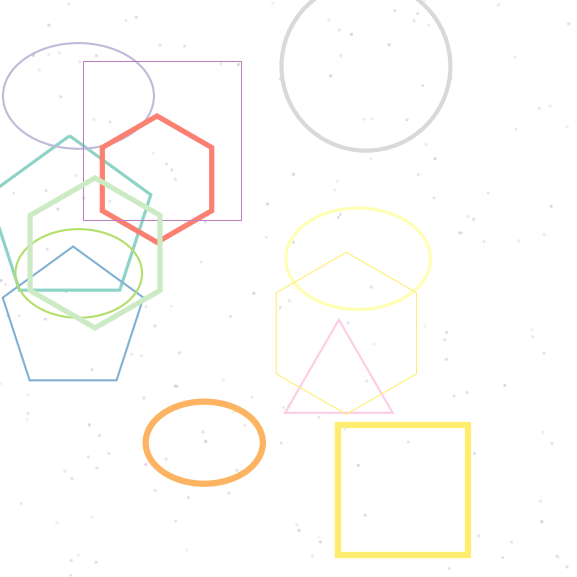[{"shape": "pentagon", "thickness": 1.5, "radius": 0.74, "center": [0.121, 0.616]}, {"shape": "oval", "thickness": 1.5, "radius": 0.63, "center": [0.62, 0.551]}, {"shape": "oval", "thickness": 1, "radius": 0.65, "center": [0.136, 0.833]}, {"shape": "hexagon", "thickness": 2.5, "radius": 0.55, "center": [0.272, 0.689]}, {"shape": "pentagon", "thickness": 1, "radius": 0.64, "center": [0.127, 0.444]}, {"shape": "oval", "thickness": 3, "radius": 0.51, "center": [0.354, 0.233]}, {"shape": "oval", "thickness": 1, "radius": 0.55, "center": [0.136, 0.526]}, {"shape": "triangle", "thickness": 1, "radius": 0.54, "center": [0.587, 0.338]}, {"shape": "circle", "thickness": 2, "radius": 0.73, "center": [0.634, 0.884]}, {"shape": "square", "thickness": 0.5, "radius": 0.69, "center": [0.281, 0.756]}, {"shape": "hexagon", "thickness": 2.5, "radius": 0.65, "center": [0.165, 0.561]}, {"shape": "hexagon", "thickness": 0.5, "radius": 0.7, "center": [0.6, 0.422]}, {"shape": "square", "thickness": 3, "radius": 0.56, "center": [0.697, 0.15]}]